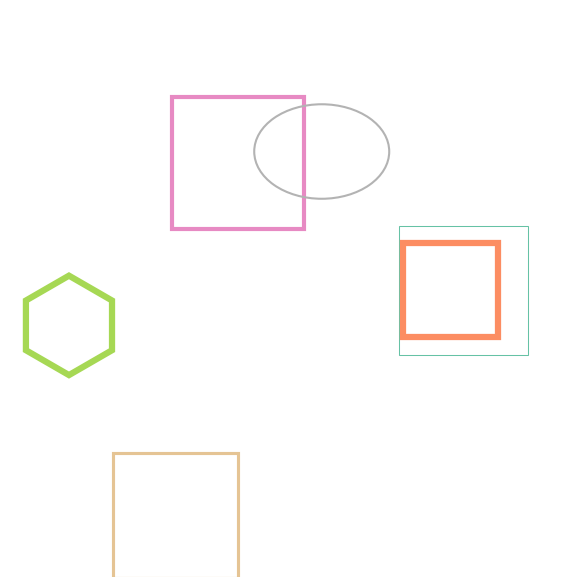[{"shape": "square", "thickness": 0.5, "radius": 0.56, "center": [0.803, 0.496]}, {"shape": "square", "thickness": 3, "radius": 0.41, "center": [0.78, 0.497]}, {"shape": "square", "thickness": 2, "radius": 0.57, "center": [0.413, 0.716]}, {"shape": "hexagon", "thickness": 3, "radius": 0.43, "center": [0.119, 0.436]}, {"shape": "square", "thickness": 1.5, "radius": 0.54, "center": [0.304, 0.107]}, {"shape": "oval", "thickness": 1, "radius": 0.58, "center": [0.557, 0.737]}]